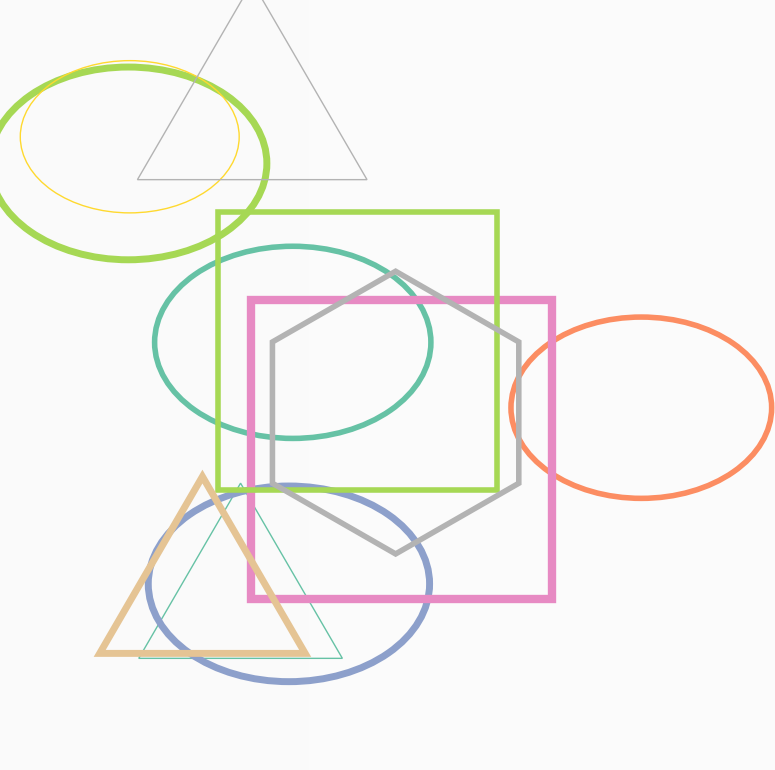[{"shape": "triangle", "thickness": 0.5, "radius": 0.76, "center": [0.31, 0.221]}, {"shape": "oval", "thickness": 2, "radius": 0.89, "center": [0.378, 0.555]}, {"shape": "oval", "thickness": 2, "radius": 0.84, "center": [0.827, 0.471]}, {"shape": "oval", "thickness": 2.5, "radius": 0.91, "center": [0.373, 0.242]}, {"shape": "square", "thickness": 3, "radius": 0.97, "center": [0.518, 0.416]}, {"shape": "oval", "thickness": 2.5, "radius": 0.89, "center": [0.166, 0.788]}, {"shape": "square", "thickness": 2, "radius": 0.9, "center": [0.462, 0.544]}, {"shape": "oval", "thickness": 0.5, "radius": 0.71, "center": [0.167, 0.822]}, {"shape": "triangle", "thickness": 2.5, "radius": 0.77, "center": [0.261, 0.228]}, {"shape": "triangle", "thickness": 0.5, "radius": 0.86, "center": [0.325, 0.852]}, {"shape": "hexagon", "thickness": 2, "radius": 0.92, "center": [0.51, 0.464]}]